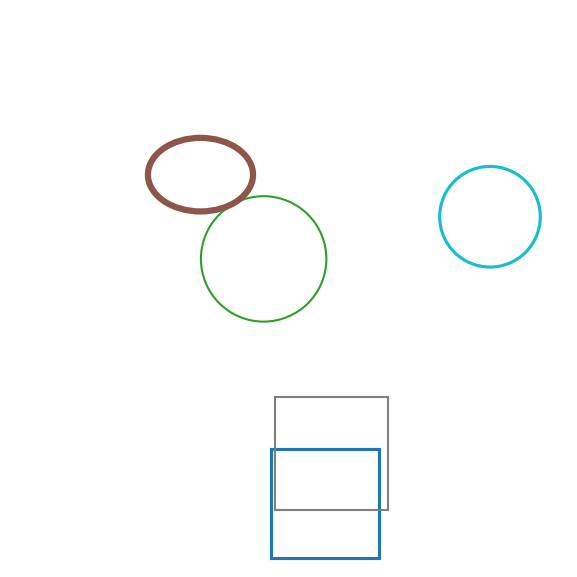[{"shape": "square", "thickness": 1.5, "radius": 0.47, "center": [0.562, 0.127]}, {"shape": "circle", "thickness": 1, "radius": 0.54, "center": [0.457, 0.551]}, {"shape": "oval", "thickness": 3, "radius": 0.45, "center": [0.347, 0.697]}, {"shape": "square", "thickness": 1, "radius": 0.49, "center": [0.574, 0.214]}, {"shape": "circle", "thickness": 1.5, "radius": 0.44, "center": [0.848, 0.624]}]